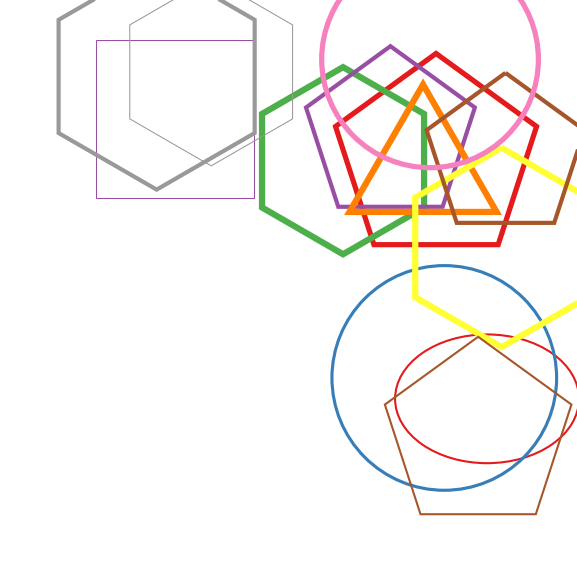[{"shape": "pentagon", "thickness": 2.5, "radius": 0.92, "center": [0.755, 0.724]}, {"shape": "oval", "thickness": 1, "radius": 0.8, "center": [0.843, 0.309]}, {"shape": "circle", "thickness": 1.5, "radius": 0.97, "center": [0.769, 0.345]}, {"shape": "hexagon", "thickness": 3, "radius": 0.81, "center": [0.594, 0.721]}, {"shape": "square", "thickness": 0.5, "radius": 0.69, "center": [0.303, 0.793]}, {"shape": "pentagon", "thickness": 2, "radius": 0.77, "center": [0.676, 0.765]}, {"shape": "triangle", "thickness": 3, "radius": 0.74, "center": [0.733, 0.706]}, {"shape": "hexagon", "thickness": 3, "radius": 0.86, "center": [0.868, 0.571]}, {"shape": "pentagon", "thickness": 2, "radius": 0.72, "center": [0.875, 0.729]}, {"shape": "pentagon", "thickness": 1, "radius": 0.85, "center": [0.828, 0.246]}, {"shape": "circle", "thickness": 2.5, "radius": 0.94, "center": [0.745, 0.896]}, {"shape": "hexagon", "thickness": 2, "radius": 0.98, "center": [0.271, 0.867]}, {"shape": "hexagon", "thickness": 0.5, "radius": 0.81, "center": [0.366, 0.875]}]